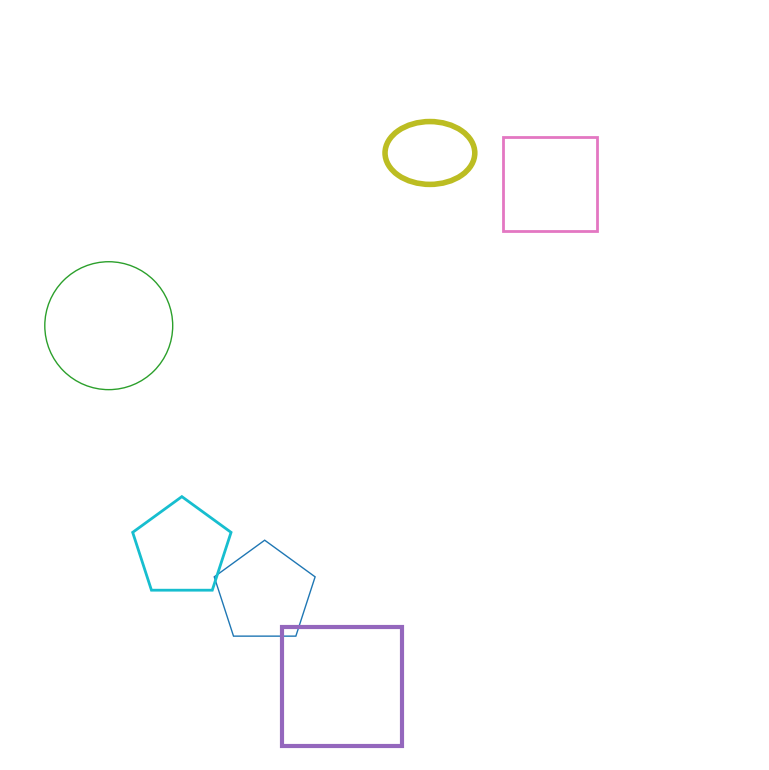[{"shape": "pentagon", "thickness": 0.5, "radius": 0.34, "center": [0.344, 0.23]}, {"shape": "circle", "thickness": 0.5, "radius": 0.42, "center": [0.141, 0.577]}, {"shape": "square", "thickness": 1.5, "radius": 0.39, "center": [0.445, 0.109]}, {"shape": "square", "thickness": 1, "radius": 0.3, "center": [0.714, 0.761]}, {"shape": "oval", "thickness": 2, "radius": 0.29, "center": [0.558, 0.801]}, {"shape": "pentagon", "thickness": 1, "radius": 0.34, "center": [0.236, 0.288]}]